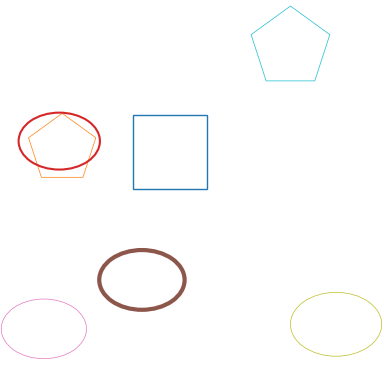[{"shape": "square", "thickness": 1, "radius": 0.48, "center": [0.442, 0.606]}, {"shape": "pentagon", "thickness": 0.5, "radius": 0.46, "center": [0.162, 0.614]}, {"shape": "oval", "thickness": 1.5, "radius": 0.53, "center": [0.154, 0.633]}, {"shape": "oval", "thickness": 3, "radius": 0.55, "center": [0.369, 0.273]}, {"shape": "oval", "thickness": 0.5, "radius": 0.55, "center": [0.114, 0.146]}, {"shape": "oval", "thickness": 0.5, "radius": 0.59, "center": [0.873, 0.158]}, {"shape": "pentagon", "thickness": 0.5, "radius": 0.54, "center": [0.754, 0.877]}]